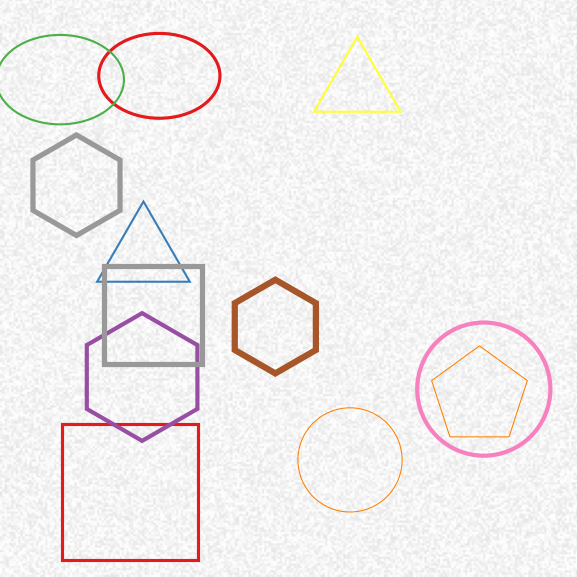[{"shape": "oval", "thickness": 1.5, "radius": 0.52, "center": [0.276, 0.868]}, {"shape": "square", "thickness": 1.5, "radius": 0.59, "center": [0.225, 0.147]}, {"shape": "triangle", "thickness": 1, "radius": 0.46, "center": [0.248, 0.558]}, {"shape": "oval", "thickness": 1, "radius": 0.55, "center": [0.104, 0.861]}, {"shape": "hexagon", "thickness": 2, "radius": 0.55, "center": [0.246, 0.346]}, {"shape": "pentagon", "thickness": 0.5, "radius": 0.44, "center": [0.83, 0.313]}, {"shape": "circle", "thickness": 0.5, "radius": 0.45, "center": [0.606, 0.203]}, {"shape": "triangle", "thickness": 1, "radius": 0.43, "center": [0.619, 0.849]}, {"shape": "hexagon", "thickness": 3, "radius": 0.41, "center": [0.477, 0.434]}, {"shape": "circle", "thickness": 2, "radius": 0.58, "center": [0.838, 0.325]}, {"shape": "square", "thickness": 2.5, "radius": 0.43, "center": [0.265, 0.454]}, {"shape": "hexagon", "thickness": 2.5, "radius": 0.44, "center": [0.132, 0.678]}]